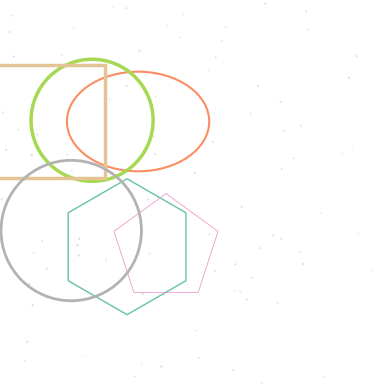[{"shape": "hexagon", "thickness": 1, "radius": 0.88, "center": [0.33, 0.359]}, {"shape": "oval", "thickness": 1.5, "radius": 0.92, "center": [0.359, 0.684]}, {"shape": "pentagon", "thickness": 0.5, "radius": 0.71, "center": [0.431, 0.355]}, {"shape": "circle", "thickness": 2.5, "radius": 0.79, "center": [0.239, 0.688]}, {"shape": "square", "thickness": 2.5, "radius": 0.73, "center": [0.128, 0.685]}, {"shape": "circle", "thickness": 2, "radius": 0.91, "center": [0.185, 0.401]}]